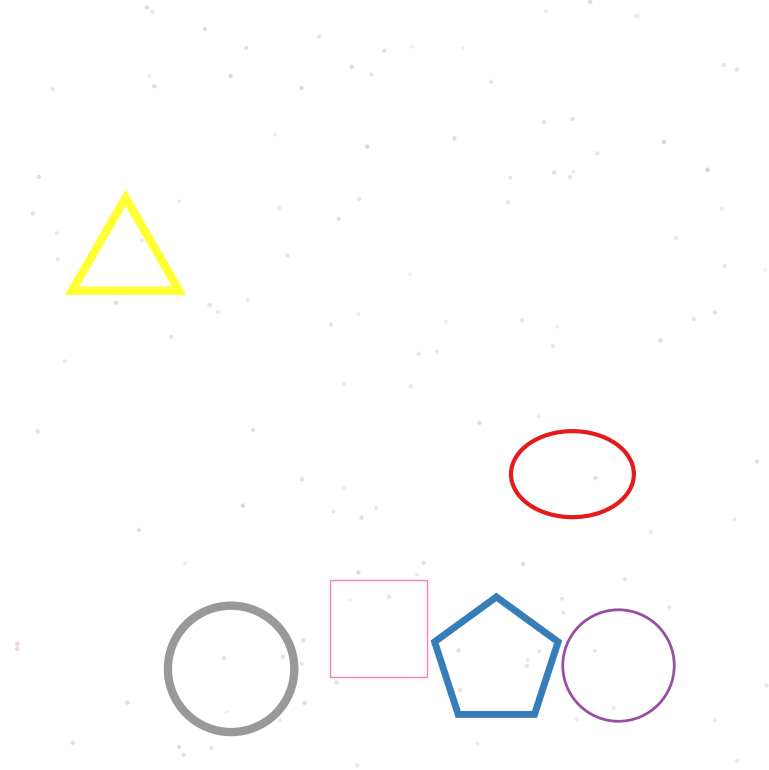[{"shape": "oval", "thickness": 1.5, "radius": 0.4, "center": [0.743, 0.384]}, {"shape": "pentagon", "thickness": 2.5, "radius": 0.42, "center": [0.645, 0.14]}, {"shape": "circle", "thickness": 1, "radius": 0.36, "center": [0.803, 0.136]}, {"shape": "triangle", "thickness": 3, "radius": 0.4, "center": [0.163, 0.663]}, {"shape": "square", "thickness": 0.5, "radius": 0.31, "center": [0.492, 0.184]}, {"shape": "circle", "thickness": 3, "radius": 0.41, "center": [0.3, 0.131]}]